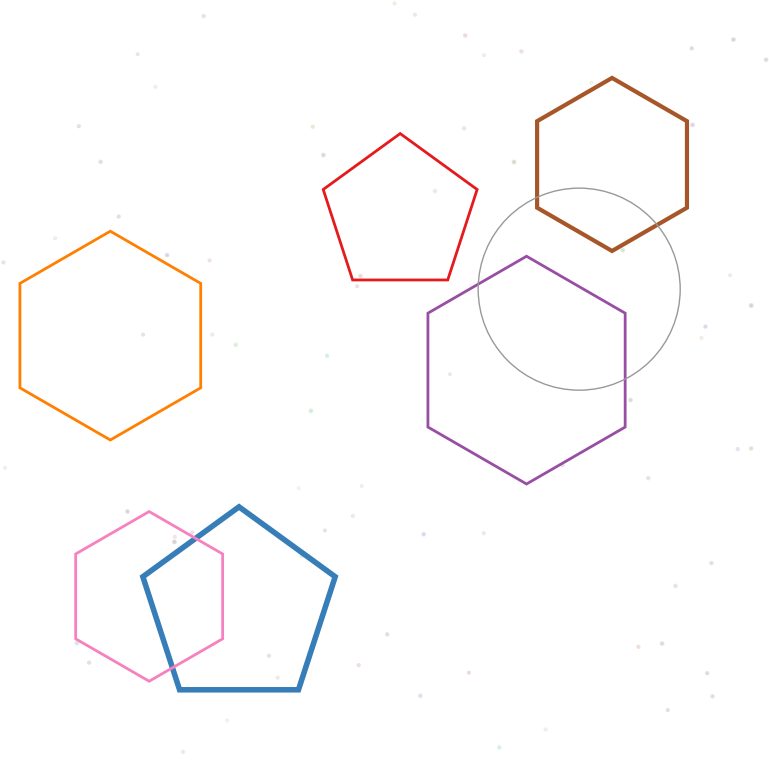[{"shape": "pentagon", "thickness": 1, "radius": 0.53, "center": [0.52, 0.721]}, {"shape": "pentagon", "thickness": 2, "radius": 0.66, "center": [0.31, 0.21]}, {"shape": "hexagon", "thickness": 1, "radius": 0.74, "center": [0.684, 0.519]}, {"shape": "hexagon", "thickness": 1, "radius": 0.68, "center": [0.143, 0.564]}, {"shape": "hexagon", "thickness": 1.5, "radius": 0.56, "center": [0.795, 0.786]}, {"shape": "hexagon", "thickness": 1, "radius": 0.55, "center": [0.194, 0.225]}, {"shape": "circle", "thickness": 0.5, "radius": 0.66, "center": [0.752, 0.624]}]